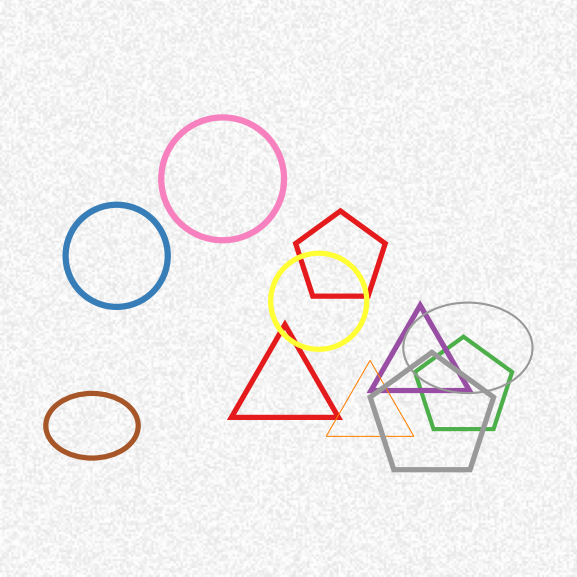[{"shape": "triangle", "thickness": 2.5, "radius": 0.54, "center": [0.493, 0.33]}, {"shape": "pentagon", "thickness": 2.5, "radius": 0.41, "center": [0.59, 0.552]}, {"shape": "circle", "thickness": 3, "radius": 0.44, "center": [0.202, 0.556]}, {"shape": "pentagon", "thickness": 2, "radius": 0.44, "center": [0.803, 0.328]}, {"shape": "triangle", "thickness": 2.5, "radius": 0.49, "center": [0.728, 0.372]}, {"shape": "triangle", "thickness": 0.5, "radius": 0.44, "center": [0.641, 0.287]}, {"shape": "circle", "thickness": 2.5, "radius": 0.42, "center": [0.552, 0.477]}, {"shape": "oval", "thickness": 2.5, "radius": 0.4, "center": [0.159, 0.262]}, {"shape": "circle", "thickness": 3, "radius": 0.53, "center": [0.386, 0.689]}, {"shape": "pentagon", "thickness": 2.5, "radius": 0.56, "center": [0.748, 0.277]}, {"shape": "oval", "thickness": 1, "radius": 0.56, "center": [0.81, 0.397]}]